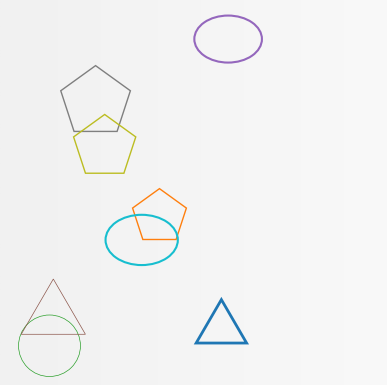[{"shape": "triangle", "thickness": 2, "radius": 0.38, "center": [0.571, 0.147]}, {"shape": "pentagon", "thickness": 1, "radius": 0.37, "center": [0.412, 0.437]}, {"shape": "circle", "thickness": 0.5, "radius": 0.4, "center": [0.128, 0.102]}, {"shape": "oval", "thickness": 1.5, "radius": 0.44, "center": [0.589, 0.899]}, {"shape": "triangle", "thickness": 0.5, "radius": 0.48, "center": [0.138, 0.18]}, {"shape": "pentagon", "thickness": 1, "radius": 0.47, "center": [0.247, 0.735]}, {"shape": "pentagon", "thickness": 1, "radius": 0.42, "center": [0.27, 0.618]}, {"shape": "oval", "thickness": 1.5, "radius": 0.47, "center": [0.366, 0.377]}]